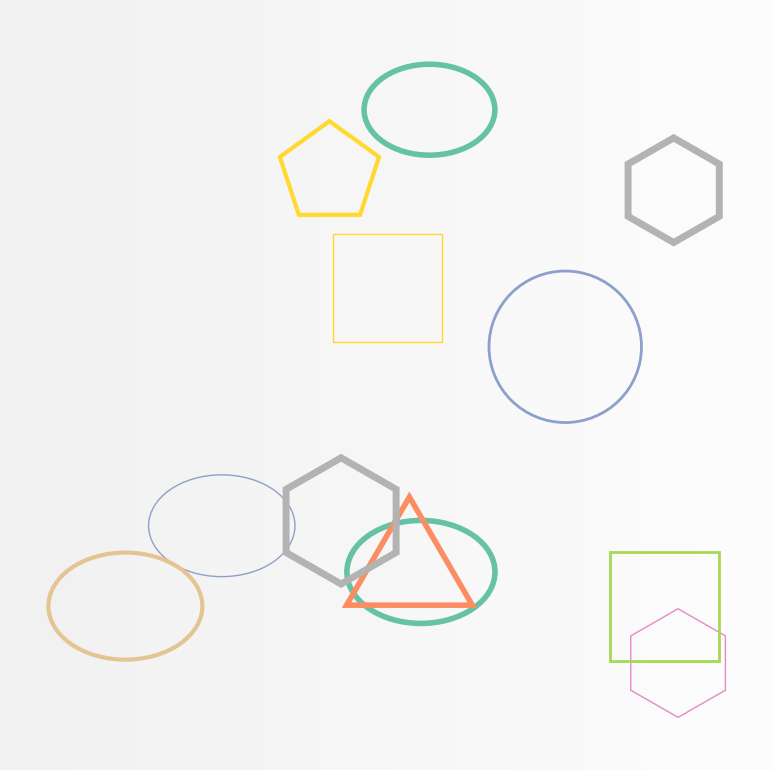[{"shape": "oval", "thickness": 2, "radius": 0.48, "center": [0.543, 0.257]}, {"shape": "oval", "thickness": 2, "radius": 0.42, "center": [0.554, 0.858]}, {"shape": "triangle", "thickness": 2, "radius": 0.47, "center": [0.528, 0.261]}, {"shape": "circle", "thickness": 1, "radius": 0.49, "center": [0.729, 0.55]}, {"shape": "oval", "thickness": 0.5, "radius": 0.47, "center": [0.286, 0.317]}, {"shape": "hexagon", "thickness": 0.5, "radius": 0.35, "center": [0.875, 0.139]}, {"shape": "square", "thickness": 1, "radius": 0.35, "center": [0.857, 0.213]}, {"shape": "pentagon", "thickness": 1.5, "radius": 0.34, "center": [0.425, 0.775]}, {"shape": "square", "thickness": 0.5, "radius": 0.35, "center": [0.5, 0.626]}, {"shape": "oval", "thickness": 1.5, "radius": 0.5, "center": [0.162, 0.213]}, {"shape": "hexagon", "thickness": 2.5, "radius": 0.41, "center": [0.44, 0.324]}, {"shape": "hexagon", "thickness": 2.5, "radius": 0.34, "center": [0.869, 0.753]}]